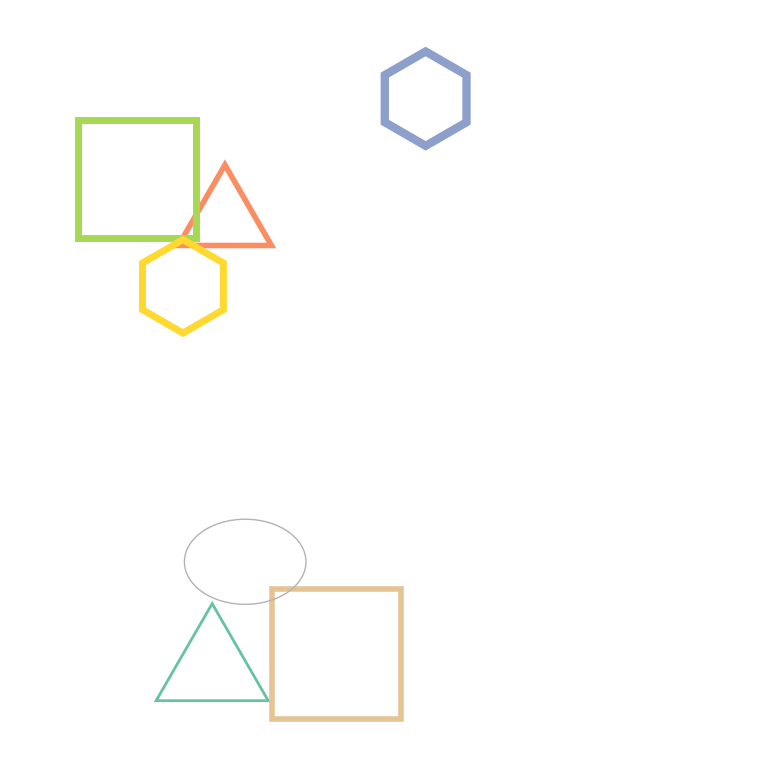[{"shape": "triangle", "thickness": 1, "radius": 0.42, "center": [0.276, 0.132]}, {"shape": "triangle", "thickness": 2, "radius": 0.35, "center": [0.292, 0.716]}, {"shape": "hexagon", "thickness": 3, "radius": 0.31, "center": [0.553, 0.872]}, {"shape": "square", "thickness": 2.5, "radius": 0.38, "center": [0.178, 0.768]}, {"shape": "hexagon", "thickness": 2.5, "radius": 0.3, "center": [0.238, 0.628]}, {"shape": "square", "thickness": 2, "radius": 0.42, "center": [0.437, 0.151]}, {"shape": "oval", "thickness": 0.5, "radius": 0.39, "center": [0.318, 0.27]}]